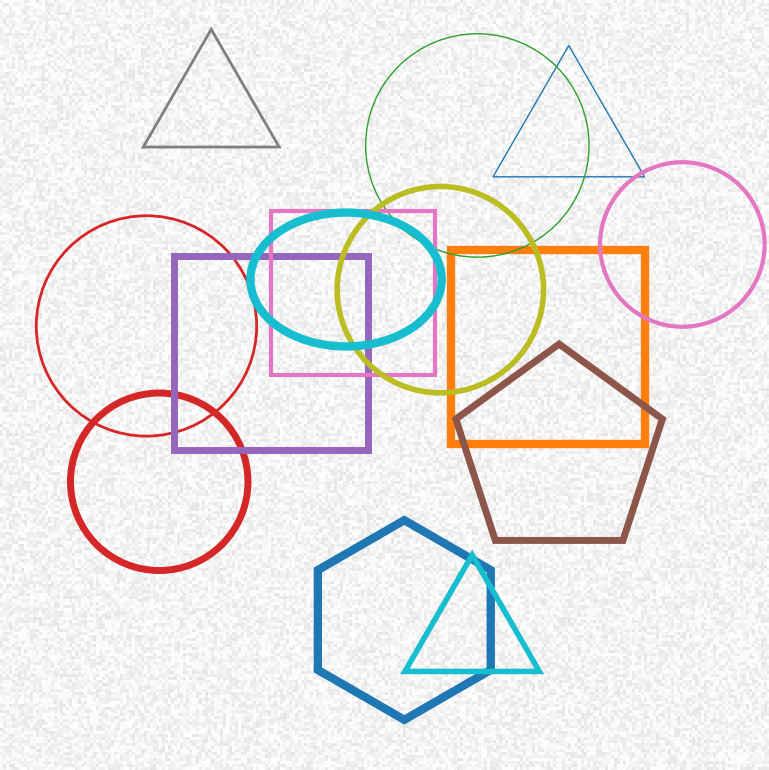[{"shape": "triangle", "thickness": 0.5, "radius": 0.57, "center": [0.739, 0.827]}, {"shape": "hexagon", "thickness": 3, "radius": 0.65, "center": [0.525, 0.195]}, {"shape": "square", "thickness": 3, "radius": 0.63, "center": [0.711, 0.55]}, {"shape": "circle", "thickness": 0.5, "radius": 0.73, "center": [0.62, 0.811]}, {"shape": "circle", "thickness": 1, "radius": 0.72, "center": [0.19, 0.577]}, {"shape": "circle", "thickness": 2.5, "radius": 0.58, "center": [0.207, 0.374]}, {"shape": "square", "thickness": 2.5, "radius": 0.63, "center": [0.352, 0.542]}, {"shape": "pentagon", "thickness": 2.5, "radius": 0.7, "center": [0.726, 0.412]}, {"shape": "square", "thickness": 1.5, "radius": 0.53, "center": [0.459, 0.619]}, {"shape": "circle", "thickness": 1.5, "radius": 0.53, "center": [0.886, 0.683]}, {"shape": "triangle", "thickness": 1, "radius": 0.51, "center": [0.274, 0.86]}, {"shape": "circle", "thickness": 2, "radius": 0.67, "center": [0.572, 0.624]}, {"shape": "triangle", "thickness": 2, "radius": 0.5, "center": [0.613, 0.178]}, {"shape": "oval", "thickness": 3, "radius": 0.62, "center": [0.449, 0.637]}]